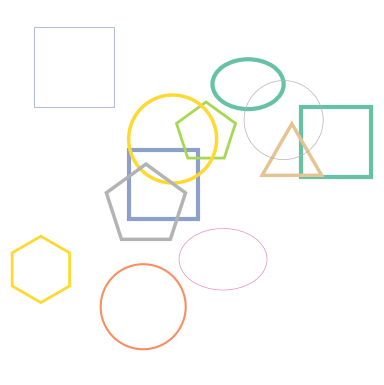[{"shape": "oval", "thickness": 3, "radius": 0.46, "center": [0.644, 0.781]}, {"shape": "square", "thickness": 3, "radius": 0.45, "center": [0.873, 0.632]}, {"shape": "circle", "thickness": 1.5, "radius": 0.55, "center": [0.372, 0.203]}, {"shape": "square", "thickness": 3, "radius": 0.45, "center": [0.424, 0.52]}, {"shape": "square", "thickness": 0.5, "radius": 0.52, "center": [0.193, 0.826]}, {"shape": "oval", "thickness": 0.5, "radius": 0.57, "center": [0.579, 0.327]}, {"shape": "pentagon", "thickness": 2, "radius": 0.4, "center": [0.535, 0.655]}, {"shape": "circle", "thickness": 2.5, "radius": 0.57, "center": [0.448, 0.639]}, {"shape": "hexagon", "thickness": 2, "radius": 0.43, "center": [0.106, 0.3]}, {"shape": "triangle", "thickness": 2.5, "radius": 0.45, "center": [0.758, 0.589]}, {"shape": "pentagon", "thickness": 2.5, "radius": 0.54, "center": [0.379, 0.466]}, {"shape": "circle", "thickness": 0.5, "radius": 0.51, "center": [0.737, 0.688]}]